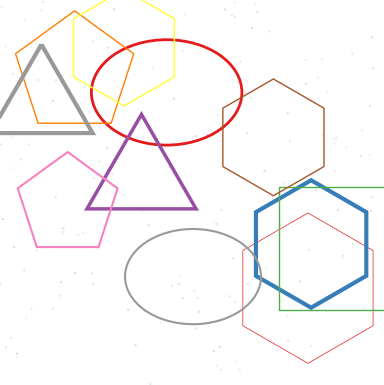[{"shape": "hexagon", "thickness": 0.5, "radius": 0.98, "center": [0.8, 0.252]}, {"shape": "oval", "thickness": 2, "radius": 0.98, "center": [0.433, 0.76]}, {"shape": "hexagon", "thickness": 3, "radius": 0.83, "center": [0.808, 0.366]}, {"shape": "square", "thickness": 1, "radius": 0.8, "center": [0.883, 0.356]}, {"shape": "triangle", "thickness": 2.5, "radius": 0.82, "center": [0.367, 0.539]}, {"shape": "pentagon", "thickness": 1, "radius": 0.81, "center": [0.194, 0.81]}, {"shape": "hexagon", "thickness": 1, "radius": 0.76, "center": [0.322, 0.876]}, {"shape": "hexagon", "thickness": 1, "radius": 0.76, "center": [0.71, 0.643]}, {"shape": "pentagon", "thickness": 1.5, "radius": 0.68, "center": [0.176, 0.469]}, {"shape": "oval", "thickness": 1.5, "radius": 0.88, "center": [0.501, 0.282]}, {"shape": "triangle", "thickness": 3, "radius": 0.77, "center": [0.108, 0.731]}]